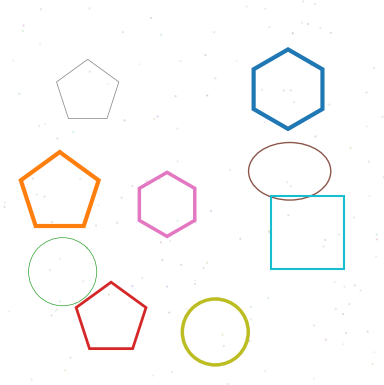[{"shape": "hexagon", "thickness": 3, "radius": 0.52, "center": [0.748, 0.768]}, {"shape": "pentagon", "thickness": 3, "radius": 0.53, "center": [0.155, 0.499]}, {"shape": "circle", "thickness": 0.5, "radius": 0.44, "center": [0.163, 0.294]}, {"shape": "pentagon", "thickness": 2, "radius": 0.48, "center": [0.289, 0.172]}, {"shape": "oval", "thickness": 1, "radius": 0.53, "center": [0.752, 0.555]}, {"shape": "hexagon", "thickness": 2.5, "radius": 0.42, "center": [0.434, 0.469]}, {"shape": "pentagon", "thickness": 0.5, "radius": 0.43, "center": [0.228, 0.761]}, {"shape": "circle", "thickness": 2.5, "radius": 0.43, "center": [0.559, 0.138]}, {"shape": "square", "thickness": 1.5, "radius": 0.47, "center": [0.799, 0.396]}]